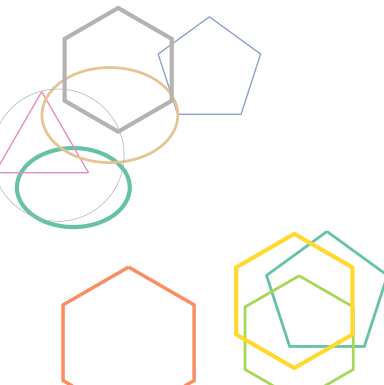[{"shape": "oval", "thickness": 3, "radius": 0.73, "center": [0.19, 0.513]}, {"shape": "pentagon", "thickness": 2, "radius": 0.83, "center": [0.849, 0.234]}, {"shape": "hexagon", "thickness": 2.5, "radius": 0.98, "center": [0.334, 0.11]}, {"shape": "pentagon", "thickness": 1, "radius": 0.7, "center": [0.544, 0.816]}, {"shape": "triangle", "thickness": 1, "radius": 0.7, "center": [0.108, 0.622]}, {"shape": "hexagon", "thickness": 2, "radius": 0.81, "center": [0.777, 0.121]}, {"shape": "hexagon", "thickness": 3, "radius": 0.87, "center": [0.764, 0.218]}, {"shape": "oval", "thickness": 2, "radius": 0.88, "center": [0.285, 0.701]}, {"shape": "circle", "thickness": 0.5, "radius": 0.86, "center": [0.151, 0.597]}, {"shape": "hexagon", "thickness": 3, "radius": 0.8, "center": [0.307, 0.819]}]